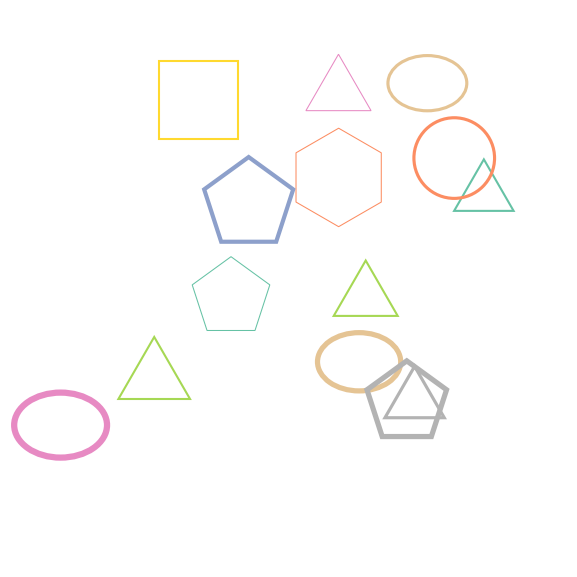[{"shape": "triangle", "thickness": 1, "radius": 0.3, "center": [0.838, 0.664]}, {"shape": "pentagon", "thickness": 0.5, "radius": 0.35, "center": [0.4, 0.484]}, {"shape": "hexagon", "thickness": 0.5, "radius": 0.43, "center": [0.586, 0.692]}, {"shape": "circle", "thickness": 1.5, "radius": 0.35, "center": [0.787, 0.725]}, {"shape": "pentagon", "thickness": 2, "radius": 0.41, "center": [0.431, 0.646]}, {"shape": "triangle", "thickness": 0.5, "radius": 0.33, "center": [0.586, 0.84]}, {"shape": "oval", "thickness": 3, "radius": 0.4, "center": [0.105, 0.263]}, {"shape": "triangle", "thickness": 1, "radius": 0.32, "center": [0.633, 0.484]}, {"shape": "triangle", "thickness": 1, "radius": 0.36, "center": [0.267, 0.344]}, {"shape": "square", "thickness": 1, "radius": 0.34, "center": [0.344, 0.826]}, {"shape": "oval", "thickness": 2.5, "radius": 0.36, "center": [0.622, 0.373]}, {"shape": "oval", "thickness": 1.5, "radius": 0.34, "center": [0.74, 0.855]}, {"shape": "pentagon", "thickness": 2.5, "radius": 0.36, "center": [0.704, 0.302]}, {"shape": "triangle", "thickness": 1.5, "radius": 0.3, "center": [0.718, 0.305]}]